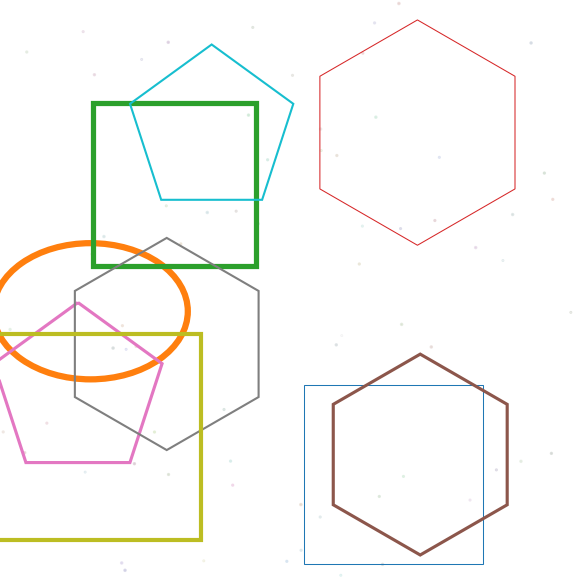[{"shape": "square", "thickness": 0.5, "radius": 0.77, "center": [0.682, 0.177]}, {"shape": "oval", "thickness": 3, "radius": 0.84, "center": [0.157, 0.46]}, {"shape": "square", "thickness": 2.5, "radius": 0.71, "center": [0.302, 0.68]}, {"shape": "hexagon", "thickness": 0.5, "radius": 0.98, "center": [0.723, 0.77]}, {"shape": "hexagon", "thickness": 1.5, "radius": 0.87, "center": [0.728, 0.212]}, {"shape": "pentagon", "thickness": 1.5, "radius": 0.77, "center": [0.135, 0.322]}, {"shape": "hexagon", "thickness": 1, "radius": 0.92, "center": [0.289, 0.403]}, {"shape": "square", "thickness": 2, "radius": 0.89, "center": [0.169, 0.242]}, {"shape": "pentagon", "thickness": 1, "radius": 0.74, "center": [0.367, 0.773]}]